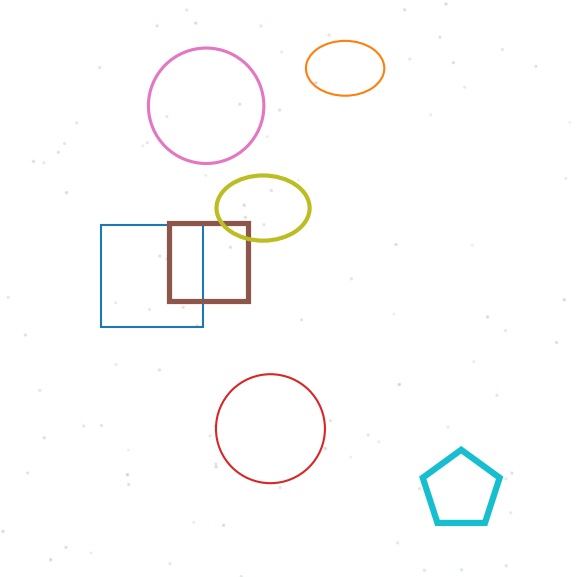[{"shape": "square", "thickness": 1, "radius": 0.44, "center": [0.263, 0.521]}, {"shape": "oval", "thickness": 1, "radius": 0.34, "center": [0.598, 0.881]}, {"shape": "circle", "thickness": 1, "radius": 0.47, "center": [0.468, 0.257]}, {"shape": "square", "thickness": 2.5, "radius": 0.34, "center": [0.361, 0.545]}, {"shape": "circle", "thickness": 1.5, "radius": 0.5, "center": [0.357, 0.816]}, {"shape": "oval", "thickness": 2, "radius": 0.4, "center": [0.456, 0.639]}, {"shape": "pentagon", "thickness": 3, "radius": 0.35, "center": [0.799, 0.15]}]